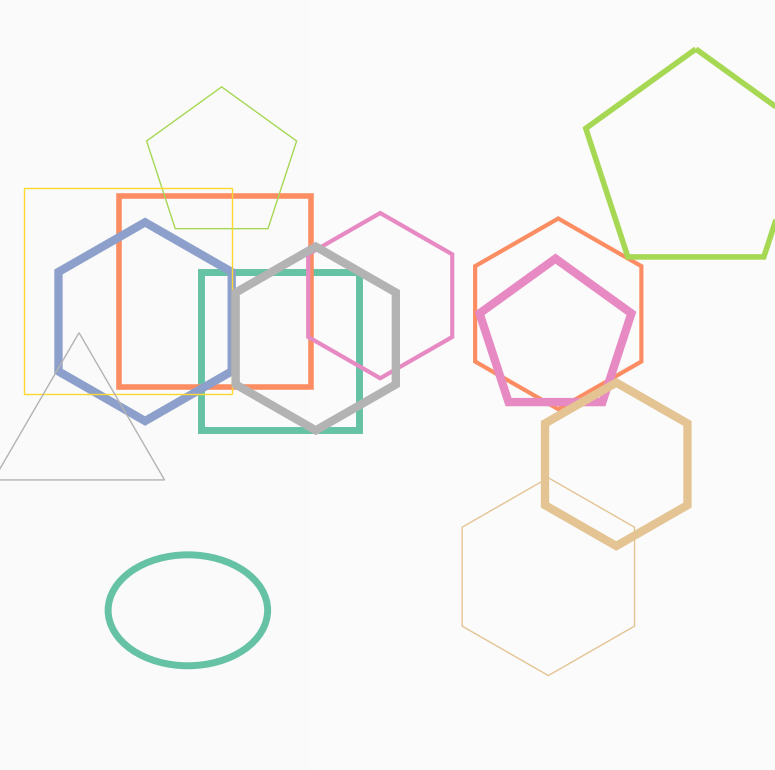[{"shape": "square", "thickness": 2.5, "radius": 0.51, "center": [0.362, 0.544]}, {"shape": "oval", "thickness": 2.5, "radius": 0.51, "center": [0.242, 0.207]}, {"shape": "hexagon", "thickness": 1.5, "radius": 0.62, "center": [0.72, 0.592]}, {"shape": "square", "thickness": 2, "radius": 0.62, "center": [0.278, 0.621]}, {"shape": "hexagon", "thickness": 3, "radius": 0.65, "center": [0.187, 0.582]}, {"shape": "hexagon", "thickness": 1.5, "radius": 0.54, "center": [0.491, 0.616]}, {"shape": "pentagon", "thickness": 3, "radius": 0.52, "center": [0.717, 0.561]}, {"shape": "pentagon", "thickness": 2, "radius": 0.75, "center": [0.898, 0.787]}, {"shape": "pentagon", "thickness": 0.5, "radius": 0.51, "center": [0.286, 0.785]}, {"shape": "square", "thickness": 0.5, "radius": 0.67, "center": [0.165, 0.622]}, {"shape": "hexagon", "thickness": 3, "radius": 0.53, "center": [0.795, 0.397]}, {"shape": "hexagon", "thickness": 0.5, "radius": 0.64, "center": [0.708, 0.251]}, {"shape": "triangle", "thickness": 0.5, "radius": 0.64, "center": [0.102, 0.44]}, {"shape": "hexagon", "thickness": 3, "radius": 0.6, "center": [0.407, 0.56]}]